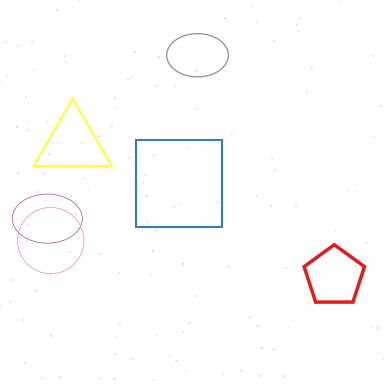[{"shape": "pentagon", "thickness": 2.5, "radius": 0.41, "center": [0.868, 0.282]}, {"shape": "square", "thickness": 1.5, "radius": 0.56, "center": [0.465, 0.524]}, {"shape": "oval", "thickness": 0.5, "radius": 0.46, "center": [0.123, 0.432]}, {"shape": "triangle", "thickness": 1.5, "radius": 0.59, "center": [0.188, 0.627]}, {"shape": "circle", "thickness": 0.5, "radius": 0.43, "center": [0.132, 0.375]}, {"shape": "oval", "thickness": 1, "radius": 0.4, "center": [0.513, 0.856]}]